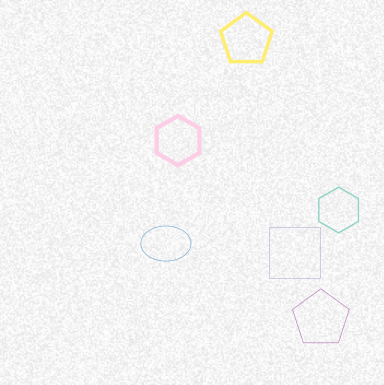[{"shape": "hexagon", "thickness": 1, "radius": 0.3, "center": [0.88, 0.455]}, {"shape": "square", "thickness": 0.5, "radius": 0.33, "center": [0.765, 0.343]}, {"shape": "oval", "thickness": 0.5, "radius": 0.33, "center": [0.431, 0.367]}, {"shape": "hexagon", "thickness": 3, "radius": 0.32, "center": [0.462, 0.635]}, {"shape": "pentagon", "thickness": 0.5, "radius": 0.39, "center": [0.833, 0.172]}, {"shape": "pentagon", "thickness": 2.5, "radius": 0.35, "center": [0.64, 0.897]}]